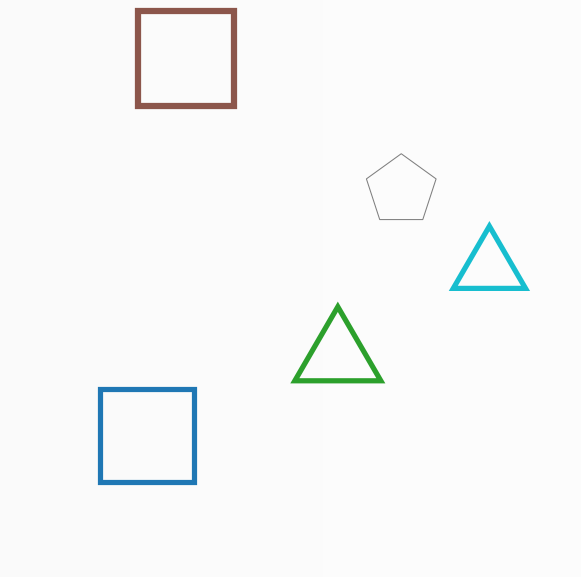[{"shape": "square", "thickness": 2.5, "radius": 0.4, "center": [0.253, 0.246]}, {"shape": "triangle", "thickness": 2.5, "radius": 0.43, "center": [0.581, 0.382]}, {"shape": "square", "thickness": 3, "radius": 0.41, "center": [0.32, 0.898]}, {"shape": "pentagon", "thickness": 0.5, "radius": 0.32, "center": [0.69, 0.67]}, {"shape": "triangle", "thickness": 2.5, "radius": 0.36, "center": [0.842, 0.536]}]